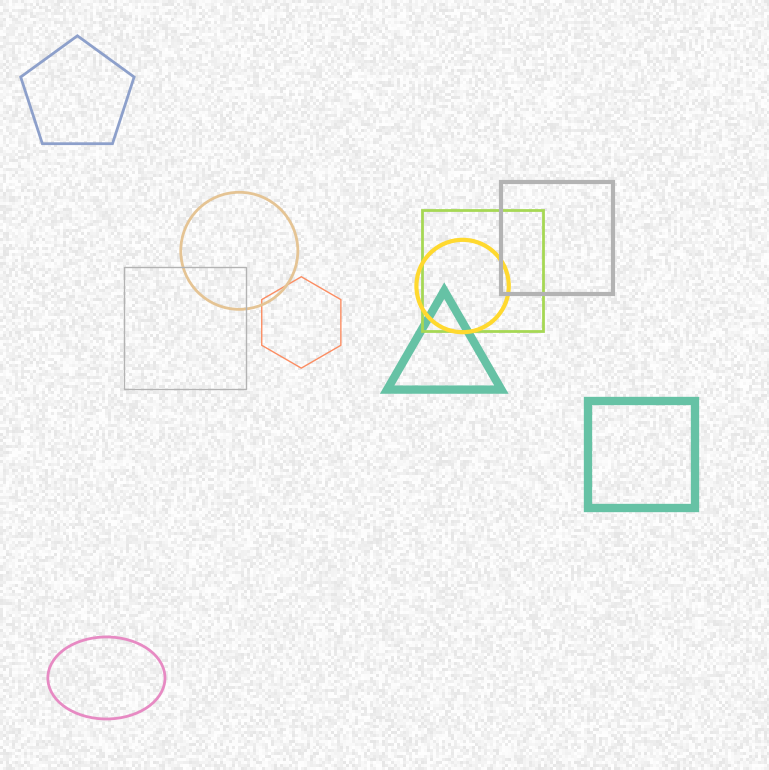[{"shape": "square", "thickness": 3, "radius": 0.35, "center": [0.833, 0.409]}, {"shape": "triangle", "thickness": 3, "radius": 0.43, "center": [0.577, 0.537]}, {"shape": "hexagon", "thickness": 0.5, "radius": 0.3, "center": [0.391, 0.581]}, {"shape": "pentagon", "thickness": 1, "radius": 0.39, "center": [0.101, 0.876]}, {"shape": "oval", "thickness": 1, "radius": 0.38, "center": [0.138, 0.12]}, {"shape": "square", "thickness": 1, "radius": 0.4, "center": [0.627, 0.649]}, {"shape": "circle", "thickness": 1.5, "radius": 0.3, "center": [0.601, 0.629]}, {"shape": "circle", "thickness": 1, "radius": 0.38, "center": [0.311, 0.674]}, {"shape": "square", "thickness": 1.5, "radius": 0.36, "center": [0.723, 0.691]}, {"shape": "square", "thickness": 0.5, "radius": 0.4, "center": [0.24, 0.574]}]